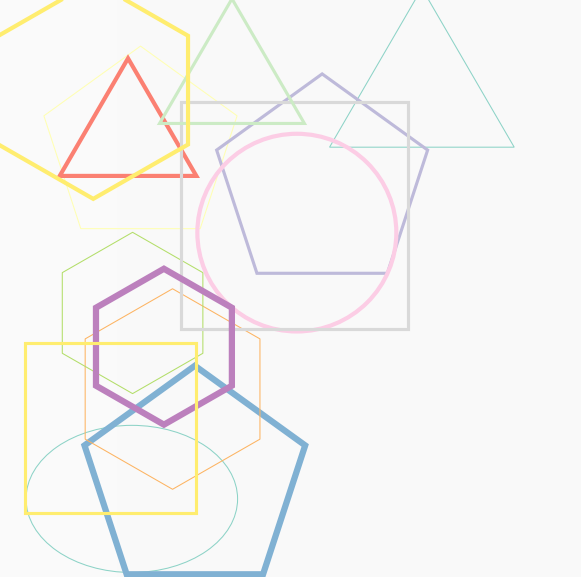[{"shape": "triangle", "thickness": 0.5, "radius": 0.92, "center": [0.726, 0.836]}, {"shape": "oval", "thickness": 0.5, "radius": 0.91, "center": [0.227, 0.135]}, {"shape": "pentagon", "thickness": 0.5, "radius": 0.87, "center": [0.242, 0.745]}, {"shape": "pentagon", "thickness": 1.5, "radius": 0.95, "center": [0.554, 0.68]}, {"shape": "triangle", "thickness": 2, "radius": 0.68, "center": [0.22, 0.762]}, {"shape": "pentagon", "thickness": 3, "radius": 1.0, "center": [0.335, 0.166]}, {"shape": "hexagon", "thickness": 0.5, "radius": 0.87, "center": [0.297, 0.326]}, {"shape": "hexagon", "thickness": 0.5, "radius": 0.7, "center": [0.228, 0.457]}, {"shape": "circle", "thickness": 2, "radius": 0.86, "center": [0.511, 0.596]}, {"shape": "square", "thickness": 1.5, "radius": 0.98, "center": [0.507, 0.626]}, {"shape": "hexagon", "thickness": 3, "radius": 0.67, "center": [0.282, 0.399]}, {"shape": "triangle", "thickness": 1.5, "radius": 0.72, "center": [0.399, 0.857]}, {"shape": "square", "thickness": 1.5, "radius": 0.74, "center": [0.191, 0.258]}, {"shape": "hexagon", "thickness": 2, "radius": 0.94, "center": [0.16, 0.843]}]